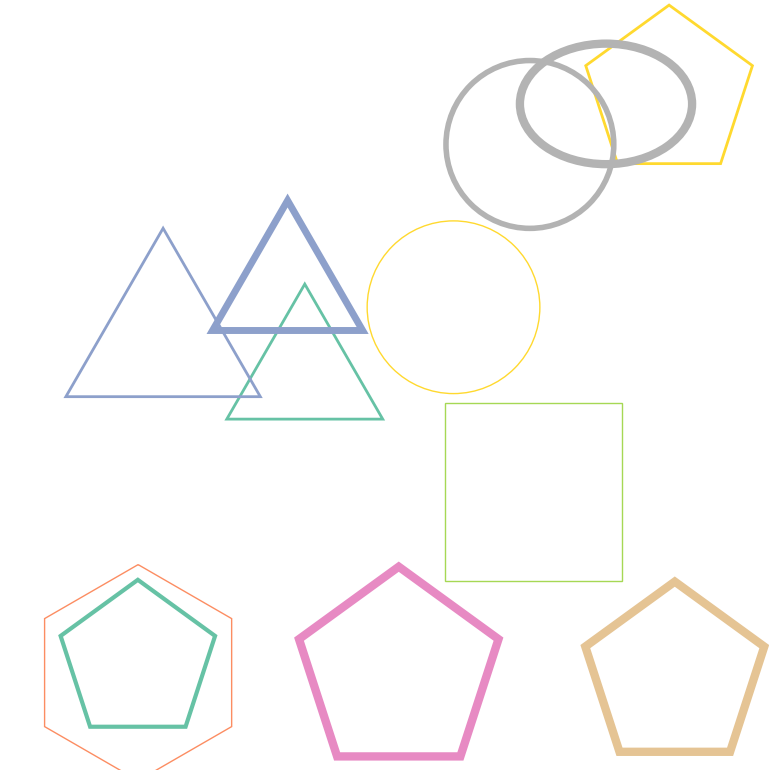[{"shape": "pentagon", "thickness": 1.5, "radius": 0.53, "center": [0.179, 0.142]}, {"shape": "triangle", "thickness": 1, "radius": 0.58, "center": [0.396, 0.514]}, {"shape": "hexagon", "thickness": 0.5, "radius": 0.7, "center": [0.179, 0.126]}, {"shape": "triangle", "thickness": 2.5, "radius": 0.56, "center": [0.373, 0.627]}, {"shape": "triangle", "thickness": 1, "radius": 0.73, "center": [0.212, 0.558]}, {"shape": "pentagon", "thickness": 3, "radius": 0.68, "center": [0.518, 0.128]}, {"shape": "square", "thickness": 0.5, "radius": 0.58, "center": [0.693, 0.361]}, {"shape": "circle", "thickness": 0.5, "radius": 0.56, "center": [0.589, 0.601]}, {"shape": "pentagon", "thickness": 1, "radius": 0.57, "center": [0.869, 0.88]}, {"shape": "pentagon", "thickness": 3, "radius": 0.61, "center": [0.876, 0.122]}, {"shape": "oval", "thickness": 3, "radius": 0.56, "center": [0.787, 0.865]}, {"shape": "circle", "thickness": 2, "radius": 0.54, "center": [0.688, 0.812]}]